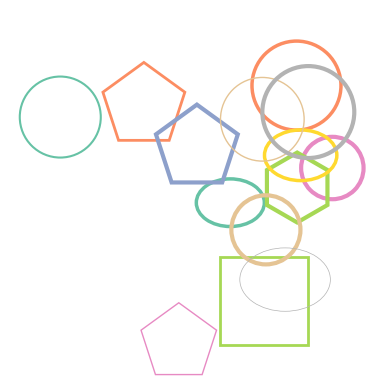[{"shape": "oval", "thickness": 2.5, "radius": 0.44, "center": [0.598, 0.474]}, {"shape": "circle", "thickness": 1.5, "radius": 0.53, "center": [0.157, 0.696]}, {"shape": "pentagon", "thickness": 2, "radius": 0.56, "center": [0.374, 0.726]}, {"shape": "circle", "thickness": 2.5, "radius": 0.58, "center": [0.77, 0.778]}, {"shape": "pentagon", "thickness": 3, "radius": 0.56, "center": [0.511, 0.617]}, {"shape": "circle", "thickness": 3, "radius": 0.41, "center": [0.863, 0.564]}, {"shape": "pentagon", "thickness": 1, "radius": 0.52, "center": [0.464, 0.11]}, {"shape": "square", "thickness": 2, "radius": 0.57, "center": [0.685, 0.219]}, {"shape": "hexagon", "thickness": 3, "radius": 0.45, "center": [0.772, 0.513]}, {"shape": "oval", "thickness": 2.5, "radius": 0.47, "center": [0.781, 0.597]}, {"shape": "circle", "thickness": 3, "radius": 0.45, "center": [0.691, 0.403]}, {"shape": "circle", "thickness": 1, "radius": 0.54, "center": [0.681, 0.69]}, {"shape": "oval", "thickness": 0.5, "radius": 0.59, "center": [0.741, 0.274]}, {"shape": "circle", "thickness": 3, "radius": 0.6, "center": [0.801, 0.709]}]